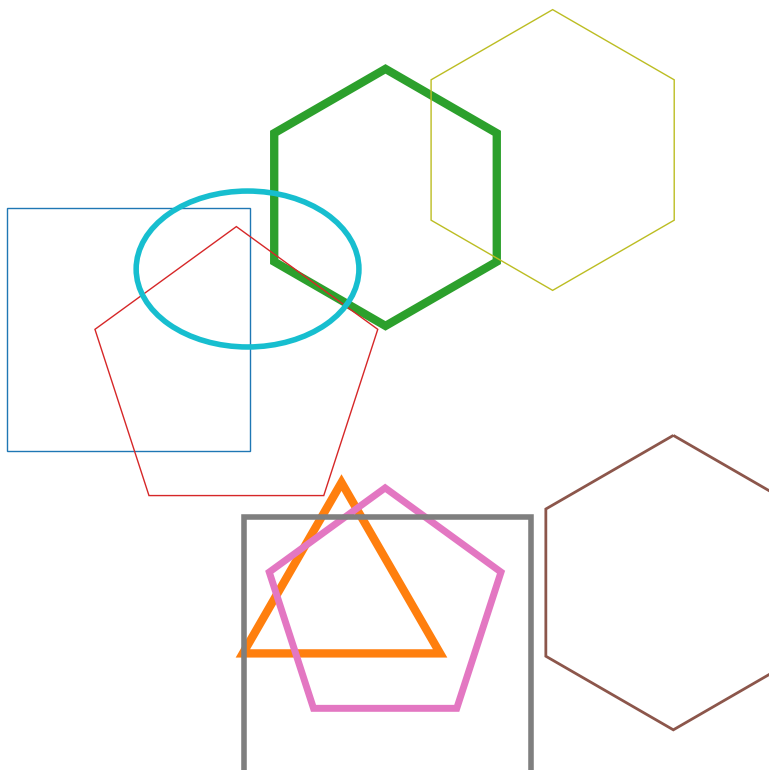[{"shape": "square", "thickness": 0.5, "radius": 0.79, "center": [0.167, 0.572]}, {"shape": "triangle", "thickness": 3, "radius": 0.74, "center": [0.444, 0.225]}, {"shape": "hexagon", "thickness": 3, "radius": 0.83, "center": [0.501, 0.744]}, {"shape": "pentagon", "thickness": 0.5, "radius": 0.97, "center": [0.307, 0.513]}, {"shape": "hexagon", "thickness": 1, "radius": 0.96, "center": [0.874, 0.243]}, {"shape": "pentagon", "thickness": 2.5, "radius": 0.79, "center": [0.5, 0.208]}, {"shape": "square", "thickness": 2, "radius": 0.93, "center": [0.504, 0.142]}, {"shape": "hexagon", "thickness": 0.5, "radius": 0.91, "center": [0.718, 0.805]}, {"shape": "oval", "thickness": 2, "radius": 0.72, "center": [0.321, 0.651]}]